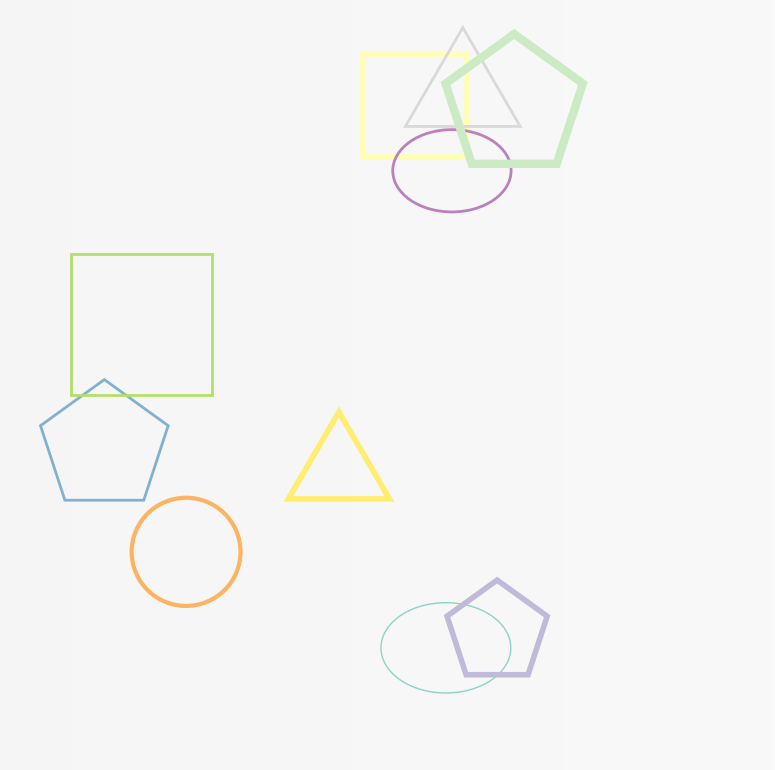[{"shape": "oval", "thickness": 0.5, "radius": 0.42, "center": [0.575, 0.159]}, {"shape": "square", "thickness": 2, "radius": 0.33, "center": [0.535, 0.863]}, {"shape": "pentagon", "thickness": 2, "radius": 0.34, "center": [0.641, 0.179]}, {"shape": "pentagon", "thickness": 1, "radius": 0.43, "center": [0.135, 0.42]}, {"shape": "circle", "thickness": 1.5, "radius": 0.35, "center": [0.24, 0.283]}, {"shape": "square", "thickness": 1, "radius": 0.46, "center": [0.182, 0.578]}, {"shape": "triangle", "thickness": 1, "radius": 0.43, "center": [0.597, 0.879]}, {"shape": "oval", "thickness": 1, "radius": 0.38, "center": [0.583, 0.778]}, {"shape": "pentagon", "thickness": 3, "radius": 0.47, "center": [0.663, 0.863]}, {"shape": "triangle", "thickness": 2, "radius": 0.38, "center": [0.437, 0.39]}]